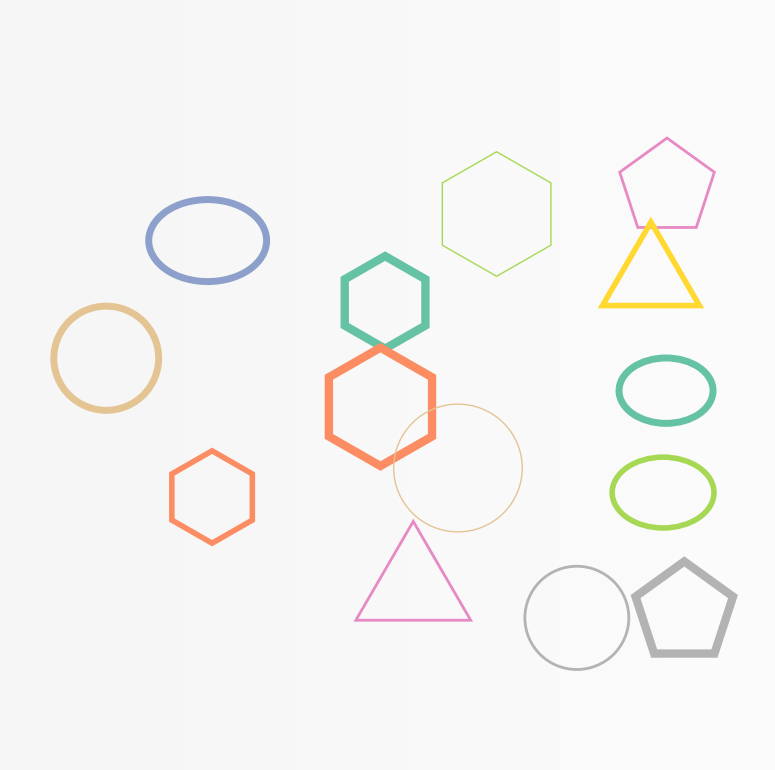[{"shape": "hexagon", "thickness": 3, "radius": 0.3, "center": [0.497, 0.607]}, {"shape": "oval", "thickness": 2.5, "radius": 0.3, "center": [0.859, 0.493]}, {"shape": "hexagon", "thickness": 3, "radius": 0.38, "center": [0.491, 0.472]}, {"shape": "hexagon", "thickness": 2, "radius": 0.3, "center": [0.274, 0.355]}, {"shape": "oval", "thickness": 2.5, "radius": 0.38, "center": [0.268, 0.688]}, {"shape": "pentagon", "thickness": 1, "radius": 0.32, "center": [0.861, 0.757]}, {"shape": "triangle", "thickness": 1, "radius": 0.43, "center": [0.533, 0.237]}, {"shape": "hexagon", "thickness": 0.5, "radius": 0.4, "center": [0.641, 0.722]}, {"shape": "oval", "thickness": 2, "radius": 0.33, "center": [0.856, 0.36]}, {"shape": "triangle", "thickness": 2, "radius": 0.36, "center": [0.84, 0.639]}, {"shape": "circle", "thickness": 0.5, "radius": 0.41, "center": [0.591, 0.392]}, {"shape": "circle", "thickness": 2.5, "radius": 0.34, "center": [0.137, 0.535]}, {"shape": "circle", "thickness": 1, "radius": 0.34, "center": [0.744, 0.198]}, {"shape": "pentagon", "thickness": 3, "radius": 0.33, "center": [0.883, 0.205]}]